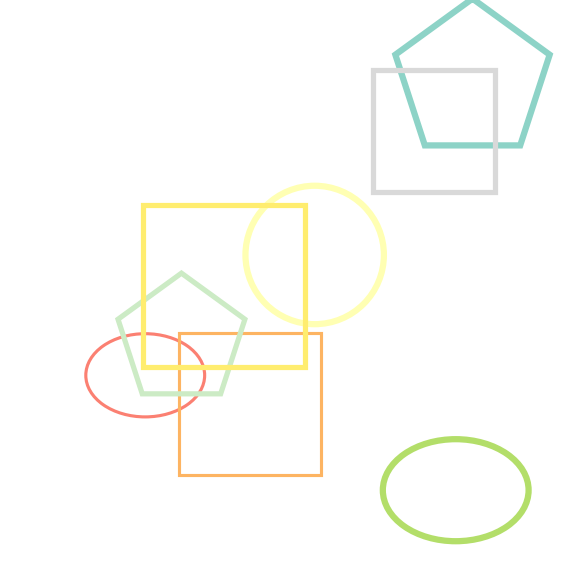[{"shape": "pentagon", "thickness": 3, "radius": 0.7, "center": [0.818, 0.861]}, {"shape": "circle", "thickness": 3, "radius": 0.6, "center": [0.545, 0.558]}, {"shape": "oval", "thickness": 1.5, "radius": 0.51, "center": [0.251, 0.349]}, {"shape": "square", "thickness": 1.5, "radius": 0.61, "center": [0.433, 0.299]}, {"shape": "oval", "thickness": 3, "radius": 0.63, "center": [0.789, 0.15]}, {"shape": "square", "thickness": 2.5, "radius": 0.53, "center": [0.751, 0.772]}, {"shape": "pentagon", "thickness": 2.5, "radius": 0.58, "center": [0.314, 0.411]}, {"shape": "square", "thickness": 2.5, "radius": 0.7, "center": [0.387, 0.505]}]